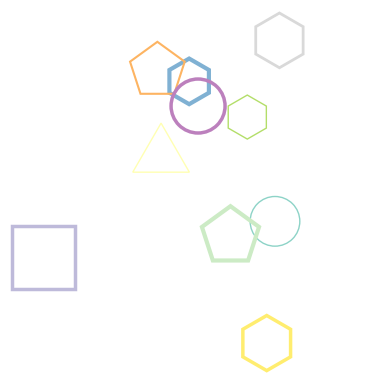[{"shape": "circle", "thickness": 1, "radius": 0.32, "center": [0.714, 0.425]}, {"shape": "triangle", "thickness": 1, "radius": 0.42, "center": [0.418, 0.595]}, {"shape": "square", "thickness": 2.5, "radius": 0.41, "center": [0.112, 0.332]}, {"shape": "hexagon", "thickness": 3, "radius": 0.3, "center": [0.491, 0.789]}, {"shape": "pentagon", "thickness": 1.5, "radius": 0.37, "center": [0.409, 0.817]}, {"shape": "hexagon", "thickness": 1, "radius": 0.29, "center": [0.642, 0.696]}, {"shape": "hexagon", "thickness": 2, "radius": 0.36, "center": [0.726, 0.895]}, {"shape": "circle", "thickness": 2.5, "radius": 0.35, "center": [0.514, 0.725]}, {"shape": "pentagon", "thickness": 3, "radius": 0.39, "center": [0.599, 0.386]}, {"shape": "hexagon", "thickness": 2.5, "radius": 0.36, "center": [0.693, 0.109]}]